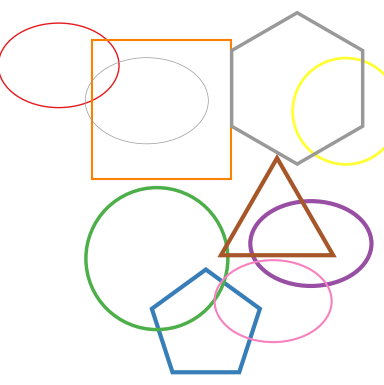[{"shape": "oval", "thickness": 1, "radius": 0.78, "center": [0.152, 0.83]}, {"shape": "pentagon", "thickness": 3, "radius": 0.74, "center": [0.535, 0.152]}, {"shape": "circle", "thickness": 2.5, "radius": 0.92, "center": [0.407, 0.328]}, {"shape": "oval", "thickness": 3, "radius": 0.79, "center": [0.808, 0.367]}, {"shape": "square", "thickness": 1.5, "radius": 0.9, "center": [0.419, 0.716]}, {"shape": "circle", "thickness": 2, "radius": 0.69, "center": [0.898, 0.711]}, {"shape": "triangle", "thickness": 3, "radius": 0.84, "center": [0.72, 0.421]}, {"shape": "oval", "thickness": 1.5, "radius": 0.76, "center": [0.709, 0.218]}, {"shape": "oval", "thickness": 0.5, "radius": 0.8, "center": [0.381, 0.738]}, {"shape": "hexagon", "thickness": 2.5, "radius": 0.98, "center": [0.772, 0.77]}]